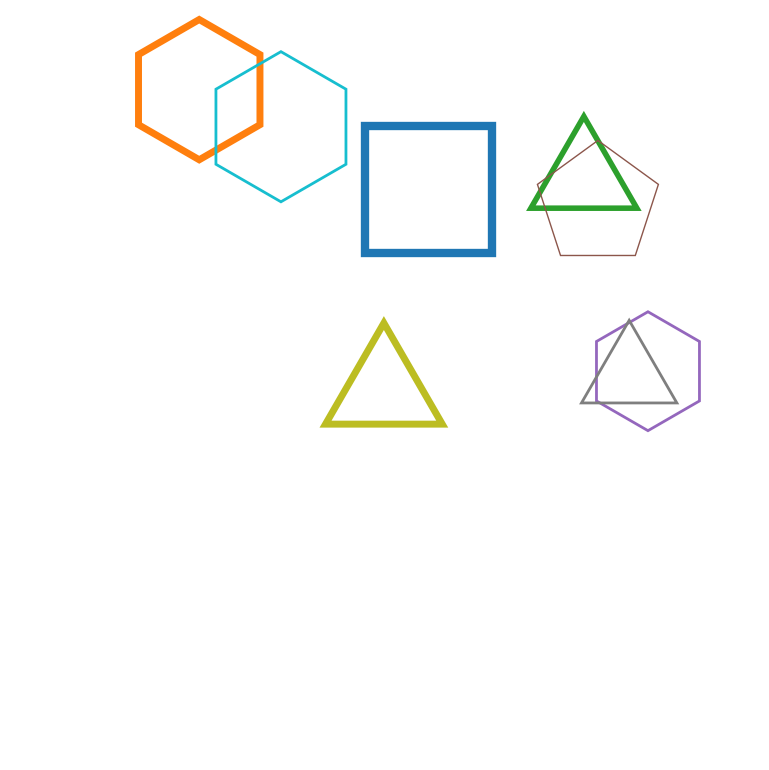[{"shape": "square", "thickness": 3, "radius": 0.41, "center": [0.557, 0.754]}, {"shape": "hexagon", "thickness": 2.5, "radius": 0.46, "center": [0.259, 0.884]}, {"shape": "triangle", "thickness": 2, "radius": 0.4, "center": [0.758, 0.769]}, {"shape": "hexagon", "thickness": 1, "radius": 0.39, "center": [0.842, 0.518]}, {"shape": "pentagon", "thickness": 0.5, "radius": 0.41, "center": [0.777, 0.735]}, {"shape": "triangle", "thickness": 1, "radius": 0.36, "center": [0.817, 0.512]}, {"shape": "triangle", "thickness": 2.5, "radius": 0.44, "center": [0.499, 0.493]}, {"shape": "hexagon", "thickness": 1, "radius": 0.49, "center": [0.365, 0.835]}]